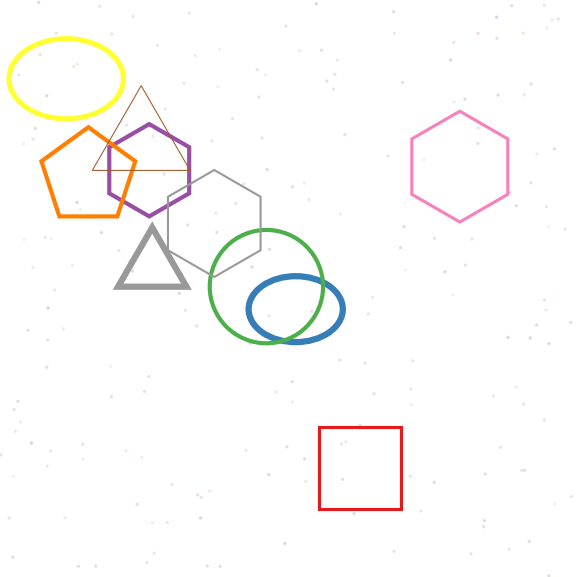[{"shape": "square", "thickness": 1.5, "radius": 0.35, "center": [0.624, 0.189]}, {"shape": "oval", "thickness": 3, "radius": 0.41, "center": [0.512, 0.464]}, {"shape": "circle", "thickness": 2, "radius": 0.49, "center": [0.461, 0.503]}, {"shape": "hexagon", "thickness": 2, "radius": 0.4, "center": [0.258, 0.704]}, {"shape": "pentagon", "thickness": 2, "radius": 0.43, "center": [0.153, 0.693]}, {"shape": "oval", "thickness": 2.5, "radius": 0.5, "center": [0.115, 0.863]}, {"shape": "triangle", "thickness": 0.5, "radius": 0.49, "center": [0.244, 0.753]}, {"shape": "hexagon", "thickness": 1.5, "radius": 0.48, "center": [0.796, 0.711]}, {"shape": "hexagon", "thickness": 1, "radius": 0.46, "center": [0.371, 0.612]}, {"shape": "triangle", "thickness": 3, "radius": 0.34, "center": [0.264, 0.537]}]